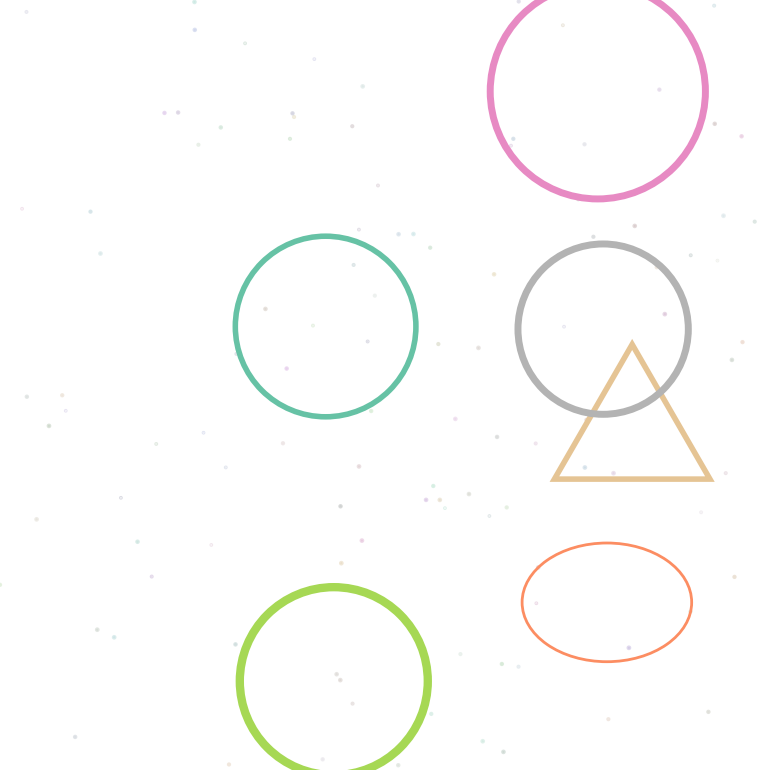[{"shape": "circle", "thickness": 2, "radius": 0.59, "center": [0.423, 0.576]}, {"shape": "oval", "thickness": 1, "radius": 0.55, "center": [0.788, 0.218]}, {"shape": "circle", "thickness": 2.5, "radius": 0.7, "center": [0.776, 0.881]}, {"shape": "circle", "thickness": 3, "radius": 0.61, "center": [0.434, 0.115]}, {"shape": "triangle", "thickness": 2, "radius": 0.58, "center": [0.821, 0.436]}, {"shape": "circle", "thickness": 2.5, "radius": 0.55, "center": [0.783, 0.573]}]